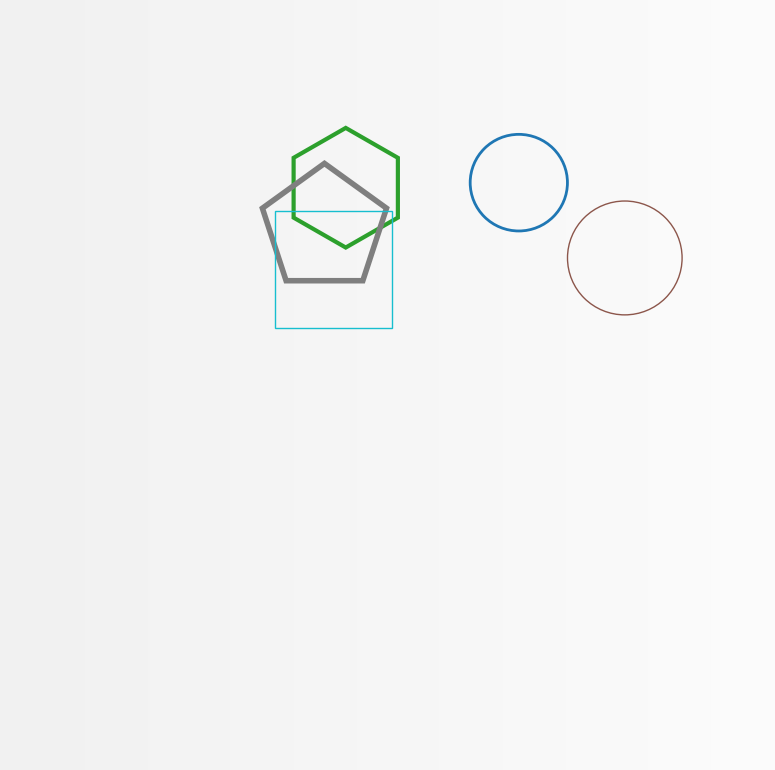[{"shape": "circle", "thickness": 1, "radius": 0.31, "center": [0.669, 0.763]}, {"shape": "hexagon", "thickness": 1.5, "radius": 0.39, "center": [0.446, 0.756]}, {"shape": "circle", "thickness": 0.5, "radius": 0.37, "center": [0.806, 0.665]}, {"shape": "pentagon", "thickness": 2, "radius": 0.42, "center": [0.419, 0.704]}, {"shape": "square", "thickness": 0.5, "radius": 0.38, "center": [0.43, 0.65]}]